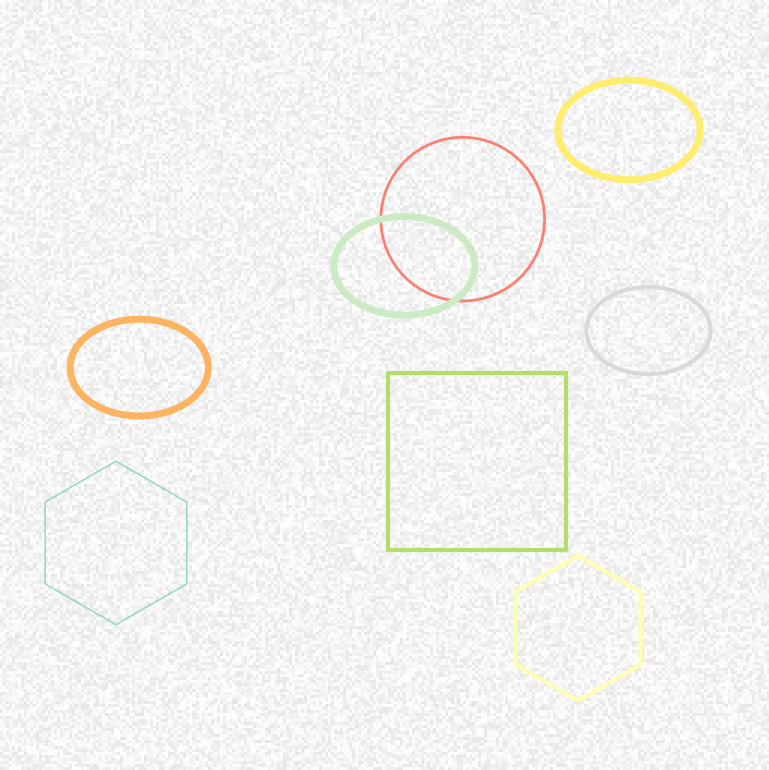[{"shape": "hexagon", "thickness": 0.5, "radius": 0.53, "center": [0.151, 0.295]}, {"shape": "hexagon", "thickness": 1.5, "radius": 0.47, "center": [0.751, 0.184]}, {"shape": "circle", "thickness": 1, "radius": 0.53, "center": [0.601, 0.715]}, {"shape": "oval", "thickness": 2.5, "radius": 0.45, "center": [0.181, 0.523]}, {"shape": "square", "thickness": 1.5, "radius": 0.58, "center": [0.619, 0.401]}, {"shape": "oval", "thickness": 1.5, "radius": 0.4, "center": [0.842, 0.571]}, {"shape": "oval", "thickness": 2.5, "radius": 0.46, "center": [0.525, 0.655]}, {"shape": "oval", "thickness": 2.5, "radius": 0.46, "center": [0.817, 0.831]}]